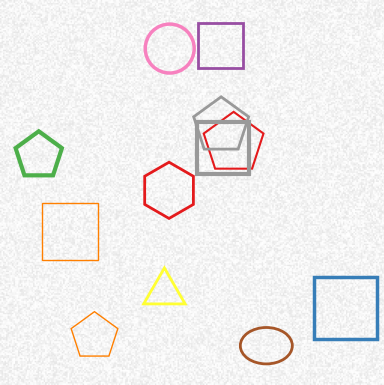[{"shape": "pentagon", "thickness": 1.5, "radius": 0.41, "center": [0.607, 0.628]}, {"shape": "hexagon", "thickness": 2, "radius": 0.37, "center": [0.439, 0.506]}, {"shape": "square", "thickness": 2.5, "radius": 0.41, "center": [0.898, 0.2]}, {"shape": "pentagon", "thickness": 3, "radius": 0.32, "center": [0.101, 0.596]}, {"shape": "square", "thickness": 2, "radius": 0.29, "center": [0.573, 0.882]}, {"shape": "square", "thickness": 1, "radius": 0.36, "center": [0.182, 0.399]}, {"shape": "pentagon", "thickness": 1, "radius": 0.32, "center": [0.245, 0.127]}, {"shape": "triangle", "thickness": 2, "radius": 0.31, "center": [0.427, 0.242]}, {"shape": "oval", "thickness": 2, "radius": 0.34, "center": [0.692, 0.102]}, {"shape": "circle", "thickness": 2.5, "radius": 0.32, "center": [0.441, 0.874]}, {"shape": "square", "thickness": 3, "radius": 0.34, "center": [0.58, 0.616]}, {"shape": "pentagon", "thickness": 2, "radius": 0.38, "center": [0.574, 0.673]}]